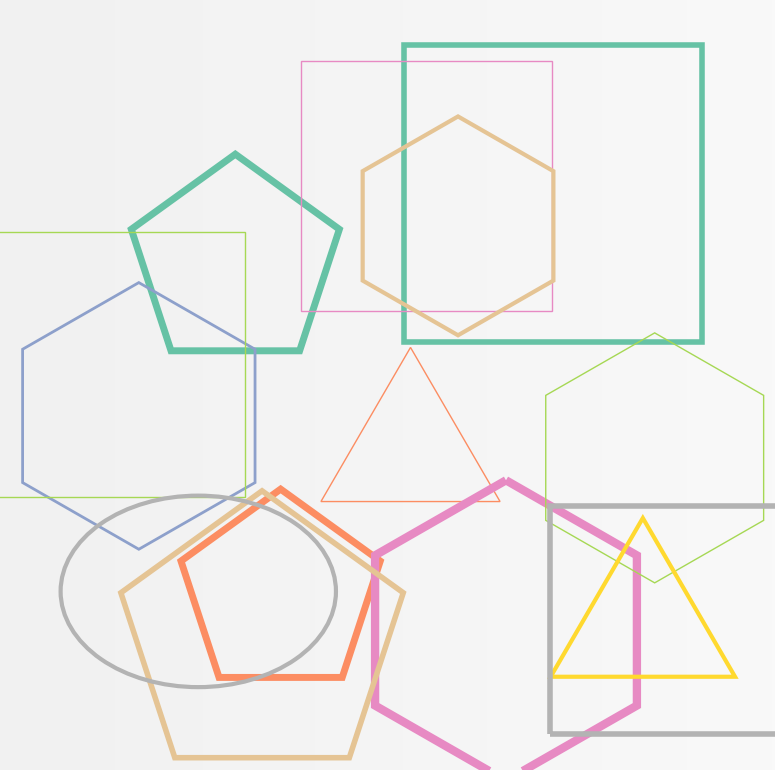[{"shape": "square", "thickness": 2, "radius": 0.96, "center": [0.714, 0.749]}, {"shape": "pentagon", "thickness": 2.5, "radius": 0.71, "center": [0.304, 0.659]}, {"shape": "pentagon", "thickness": 2.5, "radius": 0.68, "center": [0.362, 0.23]}, {"shape": "triangle", "thickness": 0.5, "radius": 0.67, "center": [0.53, 0.415]}, {"shape": "hexagon", "thickness": 1, "radius": 0.87, "center": [0.179, 0.46]}, {"shape": "hexagon", "thickness": 3, "radius": 0.98, "center": [0.653, 0.181]}, {"shape": "square", "thickness": 0.5, "radius": 0.81, "center": [0.55, 0.758]}, {"shape": "square", "thickness": 0.5, "radius": 0.86, "center": [0.145, 0.527]}, {"shape": "hexagon", "thickness": 0.5, "radius": 0.81, "center": [0.845, 0.405]}, {"shape": "triangle", "thickness": 1.5, "radius": 0.69, "center": [0.829, 0.19]}, {"shape": "pentagon", "thickness": 2, "radius": 0.96, "center": [0.338, 0.171]}, {"shape": "hexagon", "thickness": 1.5, "radius": 0.71, "center": [0.591, 0.707]}, {"shape": "oval", "thickness": 1.5, "radius": 0.89, "center": [0.256, 0.232]}, {"shape": "square", "thickness": 2, "radius": 0.74, "center": [0.858, 0.194]}]